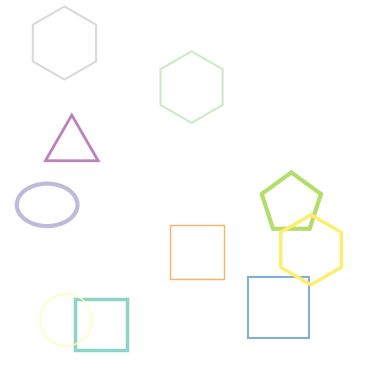[{"shape": "square", "thickness": 2.5, "radius": 0.34, "center": [0.262, 0.157]}, {"shape": "circle", "thickness": 1, "radius": 0.34, "center": [0.172, 0.169]}, {"shape": "oval", "thickness": 3, "radius": 0.39, "center": [0.122, 0.468]}, {"shape": "square", "thickness": 1.5, "radius": 0.4, "center": [0.723, 0.201]}, {"shape": "square", "thickness": 1, "radius": 0.35, "center": [0.511, 0.346]}, {"shape": "pentagon", "thickness": 3, "radius": 0.4, "center": [0.757, 0.471]}, {"shape": "hexagon", "thickness": 1.5, "radius": 0.47, "center": [0.167, 0.888]}, {"shape": "triangle", "thickness": 2, "radius": 0.4, "center": [0.186, 0.622]}, {"shape": "hexagon", "thickness": 1.5, "radius": 0.46, "center": [0.498, 0.774]}, {"shape": "hexagon", "thickness": 2.5, "radius": 0.45, "center": [0.808, 0.351]}]